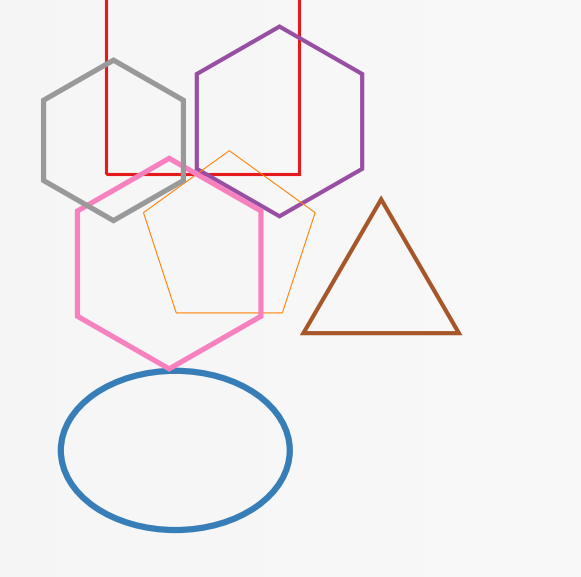[{"shape": "square", "thickness": 1.5, "radius": 0.83, "center": [0.348, 0.863]}, {"shape": "oval", "thickness": 3, "radius": 0.98, "center": [0.302, 0.219]}, {"shape": "hexagon", "thickness": 2, "radius": 0.82, "center": [0.481, 0.789]}, {"shape": "pentagon", "thickness": 0.5, "radius": 0.78, "center": [0.395, 0.583]}, {"shape": "triangle", "thickness": 2, "radius": 0.77, "center": [0.656, 0.499]}, {"shape": "hexagon", "thickness": 2.5, "radius": 0.91, "center": [0.291, 0.543]}, {"shape": "hexagon", "thickness": 2.5, "radius": 0.69, "center": [0.195, 0.756]}]